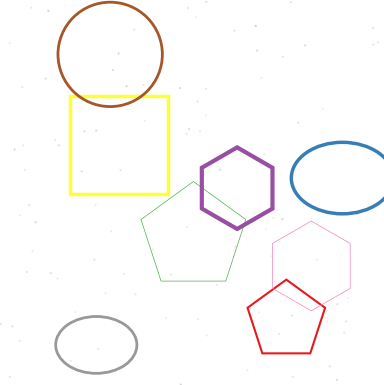[{"shape": "pentagon", "thickness": 1.5, "radius": 0.53, "center": [0.744, 0.168]}, {"shape": "oval", "thickness": 2.5, "radius": 0.66, "center": [0.889, 0.537]}, {"shape": "pentagon", "thickness": 0.5, "radius": 0.72, "center": [0.502, 0.386]}, {"shape": "hexagon", "thickness": 3, "radius": 0.53, "center": [0.616, 0.511]}, {"shape": "square", "thickness": 2.5, "radius": 0.64, "center": [0.31, 0.622]}, {"shape": "circle", "thickness": 2, "radius": 0.68, "center": [0.286, 0.859]}, {"shape": "hexagon", "thickness": 0.5, "radius": 0.58, "center": [0.809, 0.309]}, {"shape": "oval", "thickness": 2, "radius": 0.53, "center": [0.25, 0.104]}]